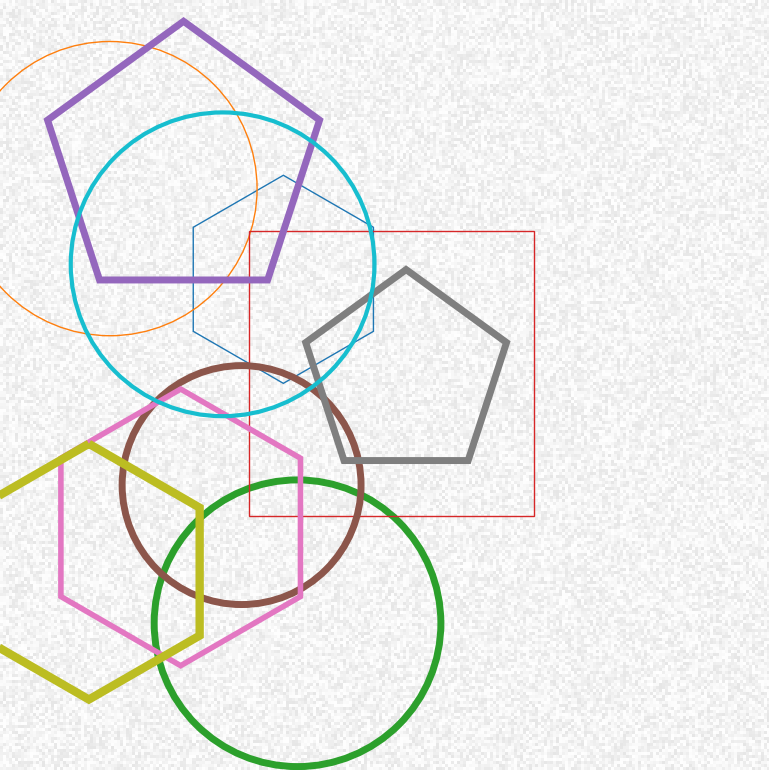[{"shape": "hexagon", "thickness": 0.5, "radius": 0.68, "center": [0.368, 0.637]}, {"shape": "circle", "thickness": 0.5, "radius": 0.96, "center": [0.143, 0.755]}, {"shape": "circle", "thickness": 2.5, "radius": 0.93, "center": [0.386, 0.191]}, {"shape": "square", "thickness": 0.5, "radius": 0.92, "center": [0.508, 0.515]}, {"shape": "pentagon", "thickness": 2.5, "radius": 0.93, "center": [0.238, 0.787]}, {"shape": "circle", "thickness": 2.5, "radius": 0.78, "center": [0.314, 0.37]}, {"shape": "hexagon", "thickness": 2, "radius": 0.9, "center": [0.235, 0.315]}, {"shape": "pentagon", "thickness": 2.5, "radius": 0.69, "center": [0.527, 0.513]}, {"shape": "hexagon", "thickness": 3, "radius": 0.83, "center": [0.115, 0.258]}, {"shape": "circle", "thickness": 1.5, "radius": 0.99, "center": [0.289, 0.657]}]